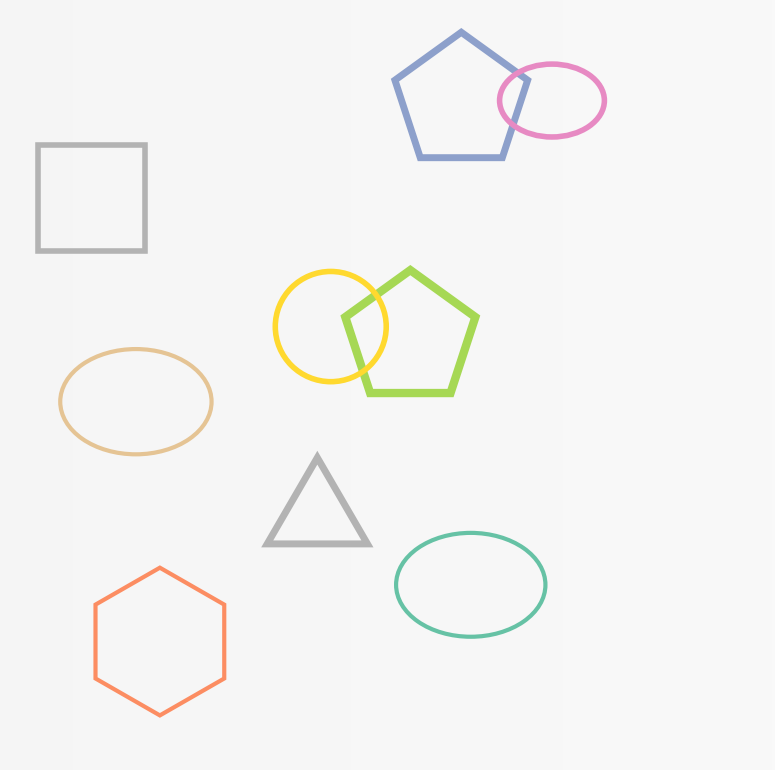[{"shape": "oval", "thickness": 1.5, "radius": 0.48, "center": [0.607, 0.241]}, {"shape": "hexagon", "thickness": 1.5, "radius": 0.48, "center": [0.206, 0.167]}, {"shape": "pentagon", "thickness": 2.5, "radius": 0.45, "center": [0.595, 0.868]}, {"shape": "oval", "thickness": 2, "radius": 0.34, "center": [0.712, 0.869]}, {"shape": "pentagon", "thickness": 3, "radius": 0.44, "center": [0.529, 0.561]}, {"shape": "circle", "thickness": 2, "radius": 0.36, "center": [0.427, 0.576]}, {"shape": "oval", "thickness": 1.5, "radius": 0.49, "center": [0.175, 0.478]}, {"shape": "square", "thickness": 2, "radius": 0.35, "center": [0.119, 0.742]}, {"shape": "triangle", "thickness": 2.5, "radius": 0.37, "center": [0.409, 0.331]}]